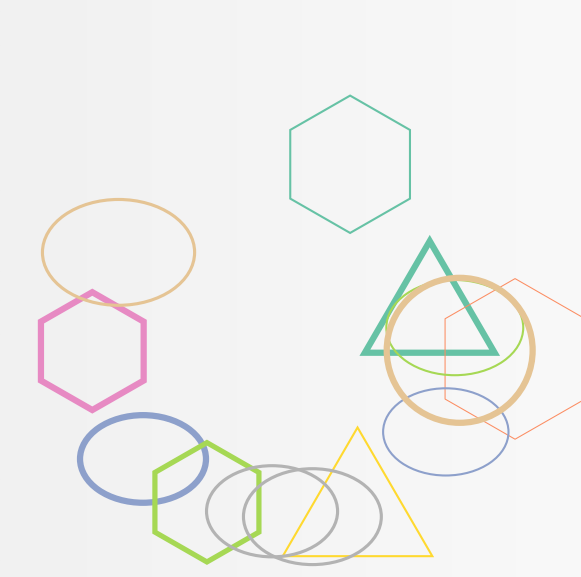[{"shape": "triangle", "thickness": 3, "radius": 0.64, "center": [0.739, 0.453]}, {"shape": "hexagon", "thickness": 1, "radius": 0.59, "center": [0.602, 0.715]}, {"shape": "hexagon", "thickness": 0.5, "radius": 0.7, "center": [0.886, 0.378]}, {"shape": "oval", "thickness": 3, "radius": 0.54, "center": [0.246, 0.204]}, {"shape": "oval", "thickness": 1, "radius": 0.54, "center": [0.767, 0.251]}, {"shape": "hexagon", "thickness": 3, "radius": 0.51, "center": [0.159, 0.391]}, {"shape": "hexagon", "thickness": 2.5, "radius": 0.52, "center": [0.356, 0.129]}, {"shape": "oval", "thickness": 1, "radius": 0.59, "center": [0.782, 0.432]}, {"shape": "triangle", "thickness": 1, "radius": 0.74, "center": [0.615, 0.11]}, {"shape": "oval", "thickness": 1.5, "radius": 0.65, "center": [0.204, 0.562]}, {"shape": "circle", "thickness": 3, "radius": 0.63, "center": [0.791, 0.393]}, {"shape": "oval", "thickness": 1.5, "radius": 0.56, "center": [0.468, 0.114]}, {"shape": "oval", "thickness": 1.5, "radius": 0.59, "center": [0.537, 0.104]}]